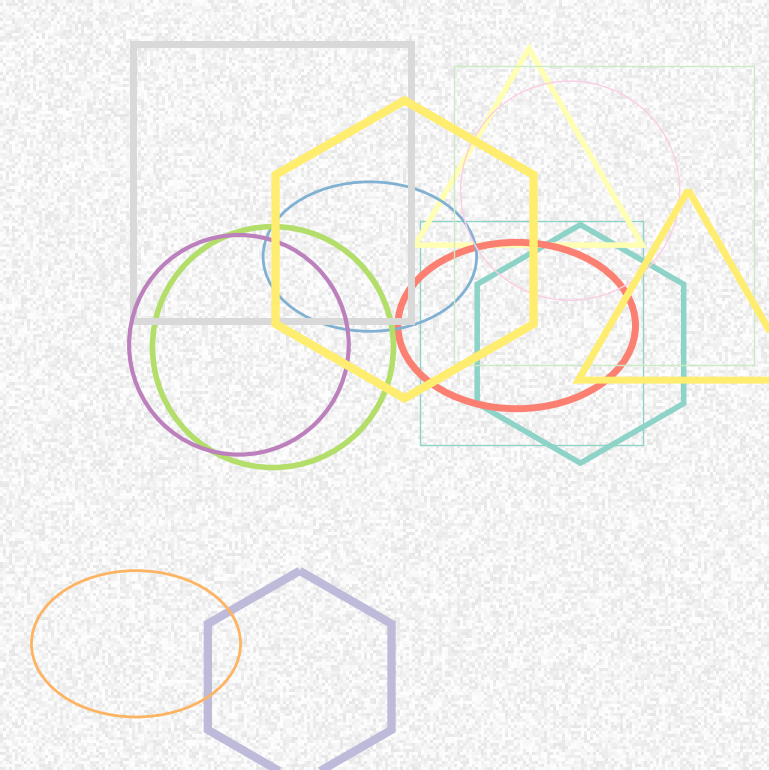[{"shape": "square", "thickness": 0.5, "radius": 0.73, "center": [0.69, 0.568]}, {"shape": "hexagon", "thickness": 2, "radius": 0.77, "center": [0.754, 0.553]}, {"shape": "triangle", "thickness": 2, "radius": 0.85, "center": [0.687, 0.767]}, {"shape": "hexagon", "thickness": 3, "radius": 0.69, "center": [0.389, 0.121]}, {"shape": "oval", "thickness": 2.5, "radius": 0.77, "center": [0.671, 0.577]}, {"shape": "oval", "thickness": 1, "radius": 0.69, "center": [0.48, 0.667]}, {"shape": "oval", "thickness": 1, "radius": 0.68, "center": [0.177, 0.164]}, {"shape": "circle", "thickness": 2, "radius": 0.78, "center": [0.354, 0.549]}, {"shape": "circle", "thickness": 0.5, "radius": 0.71, "center": [0.74, 0.752]}, {"shape": "square", "thickness": 2.5, "radius": 0.9, "center": [0.353, 0.763]}, {"shape": "circle", "thickness": 1.5, "radius": 0.71, "center": [0.31, 0.552]}, {"shape": "square", "thickness": 0.5, "radius": 0.97, "center": [0.784, 0.72]}, {"shape": "triangle", "thickness": 2.5, "radius": 0.82, "center": [0.894, 0.589]}, {"shape": "hexagon", "thickness": 3, "radius": 0.97, "center": [0.525, 0.676]}]